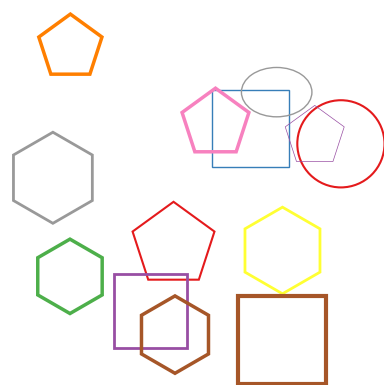[{"shape": "circle", "thickness": 1.5, "radius": 0.57, "center": [0.885, 0.626]}, {"shape": "pentagon", "thickness": 1.5, "radius": 0.56, "center": [0.451, 0.364]}, {"shape": "square", "thickness": 1, "radius": 0.5, "center": [0.65, 0.666]}, {"shape": "hexagon", "thickness": 2.5, "radius": 0.48, "center": [0.182, 0.282]}, {"shape": "square", "thickness": 2, "radius": 0.48, "center": [0.391, 0.192]}, {"shape": "pentagon", "thickness": 0.5, "radius": 0.4, "center": [0.817, 0.646]}, {"shape": "pentagon", "thickness": 2.5, "radius": 0.43, "center": [0.183, 0.877]}, {"shape": "hexagon", "thickness": 2, "radius": 0.56, "center": [0.734, 0.349]}, {"shape": "square", "thickness": 3, "radius": 0.57, "center": [0.733, 0.117]}, {"shape": "hexagon", "thickness": 2.5, "radius": 0.5, "center": [0.455, 0.131]}, {"shape": "pentagon", "thickness": 2.5, "radius": 0.46, "center": [0.56, 0.68]}, {"shape": "hexagon", "thickness": 2, "radius": 0.59, "center": [0.137, 0.538]}, {"shape": "oval", "thickness": 1, "radius": 0.46, "center": [0.719, 0.761]}]